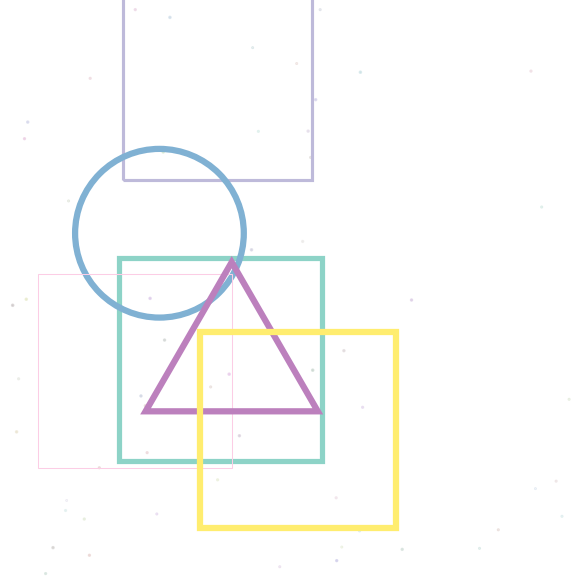[{"shape": "square", "thickness": 2.5, "radius": 0.88, "center": [0.382, 0.377]}, {"shape": "square", "thickness": 1.5, "radius": 0.82, "center": [0.377, 0.85]}, {"shape": "circle", "thickness": 3, "radius": 0.73, "center": [0.276, 0.595]}, {"shape": "square", "thickness": 0.5, "radius": 0.84, "center": [0.234, 0.357]}, {"shape": "triangle", "thickness": 3, "radius": 0.86, "center": [0.401, 0.373]}, {"shape": "square", "thickness": 3, "radius": 0.85, "center": [0.516, 0.254]}]